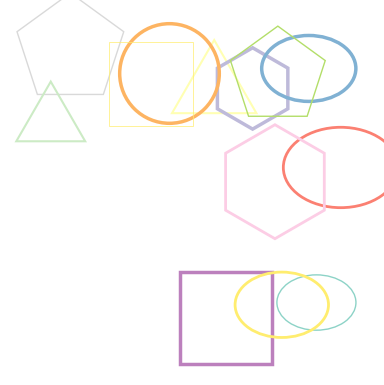[{"shape": "oval", "thickness": 1, "radius": 0.51, "center": [0.822, 0.214]}, {"shape": "triangle", "thickness": 1.5, "radius": 0.63, "center": [0.556, 0.769]}, {"shape": "hexagon", "thickness": 2.5, "radius": 0.53, "center": [0.656, 0.77]}, {"shape": "oval", "thickness": 2, "radius": 0.75, "center": [0.885, 0.565]}, {"shape": "oval", "thickness": 2.5, "radius": 0.61, "center": [0.802, 0.822]}, {"shape": "circle", "thickness": 2.5, "radius": 0.65, "center": [0.44, 0.809]}, {"shape": "pentagon", "thickness": 1, "radius": 0.65, "center": [0.722, 0.803]}, {"shape": "hexagon", "thickness": 2, "radius": 0.74, "center": [0.714, 0.528]}, {"shape": "pentagon", "thickness": 1, "radius": 0.73, "center": [0.183, 0.873]}, {"shape": "square", "thickness": 2.5, "radius": 0.6, "center": [0.587, 0.175]}, {"shape": "triangle", "thickness": 1.5, "radius": 0.52, "center": [0.132, 0.685]}, {"shape": "square", "thickness": 0.5, "radius": 0.55, "center": [0.391, 0.781]}, {"shape": "oval", "thickness": 2, "radius": 0.61, "center": [0.732, 0.208]}]